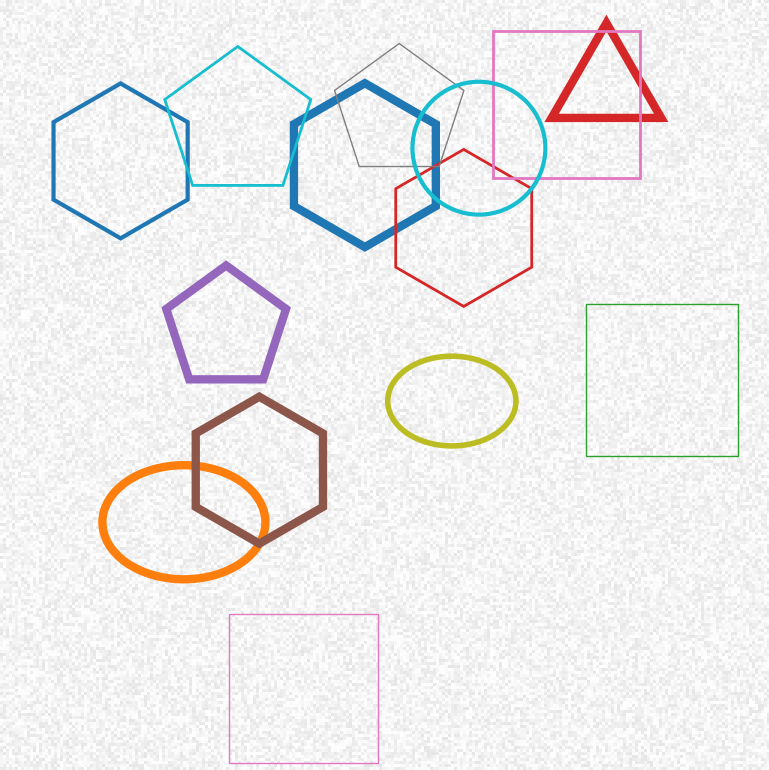[{"shape": "hexagon", "thickness": 1.5, "radius": 0.5, "center": [0.157, 0.791]}, {"shape": "hexagon", "thickness": 3, "radius": 0.53, "center": [0.474, 0.786]}, {"shape": "oval", "thickness": 3, "radius": 0.53, "center": [0.239, 0.322]}, {"shape": "square", "thickness": 0.5, "radius": 0.49, "center": [0.86, 0.507]}, {"shape": "triangle", "thickness": 3, "radius": 0.41, "center": [0.788, 0.888]}, {"shape": "hexagon", "thickness": 1, "radius": 0.51, "center": [0.602, 0.704]}, {"shape": "pentagon", "thickness": 3, "radius": 0.41, "center": [0.294, 0.574]}, {"shape": "hexagon", "thickness": 3, "radius": 0.48, "center": [0.337, 0.389]}, {"shape": "square", "thickness": 1, "radius": 0.48, "center": [0.736, 0.865]}, {"shape": "square", "thickness": 0.5, "radius": 0.48, "center": [0.394, 0.106]}, {"shape": "pentagon", "thickness": 0.5, "radius": 0.44, "center": [0.518, 0.855]}, {"shape": "oval", "thickness": 2, "radius": 0.42, "center": [0.587, 0.479]}, {"shape": "circle", "thickness": 1.5, "radius": 0.43, "center": [0.622, 0.808]}, {"shape": "pentagon", "thickness": 1, "radius": 0.5, "center": [0.309, 0.84]}]